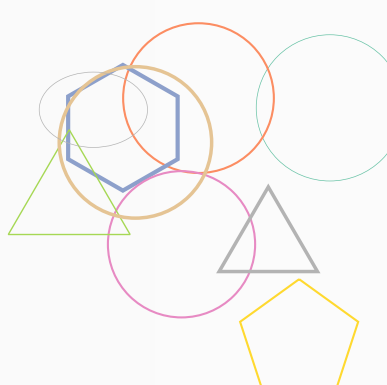[{"shape": "circle", "thickness": 0.5, "radius": 0.95, "center": [0.851, 0.72]}, {"shape": "circle", "thickness": 1.5, "radius": 0.97, "center": [0.512, 0.745]}, {"shape": "hexagon", "thickness": 3, "radius": 0.82, "center": [0.317, 0.668]}, {"shape": "circle", "thickness": 1.5, "radius": 0.95, "center": [0.468, 0.366]}, {"shape": "triangle", "thickness": 1, "radius": 0.91, "center": [0.179, 0.482]}, {"shape": "pentagon", "thickness": 1.5, "radius": 0.8, "center": [0.772, 0.115]}, {"shape": "circle", "thickness": 2.5, "radius": 0.98, "center": [0.349, 0.63]}, {"shape": "triangle", "thickness": 2.5, "radius": 0.73, "center": [0.692, 0.368]}, {"shape": "oval", "thickness": 0.5, "radius": 0.7, "center": [0.241, 0.715]}]